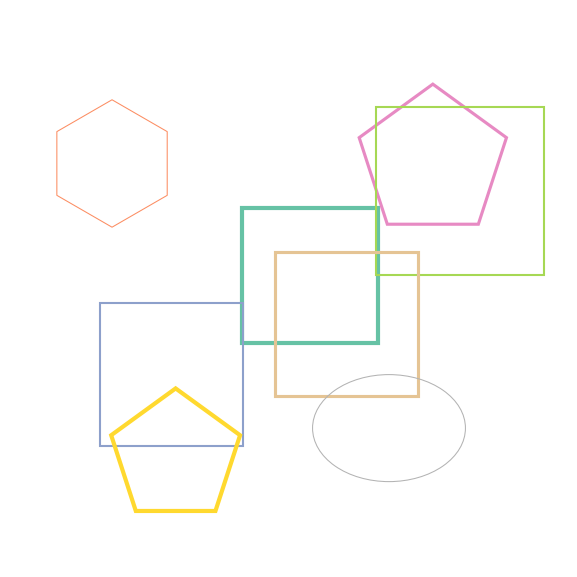[{"shape": "square", "thickness": 2, "radius": 0.58, "center": [0.537, 0.522]}, {"shape": "hexagon", "thickness": 0.5, "radius": 0.55, "center": [0.194, 0.716]}, {"shape": "square", "thickness": 1, "radius": 0.62, "center": [0.298, 0.35]}, {"shape": "pentagon", "thickness": 1.5, "radius": 0.67, "center": [0.749, 0.719]}, {"shape": "square", "thickness": 1, "radius": 0.72, "center": [0.797, 0.668]}, {"shape": "pentagon", "thickness": 2, "radius": 0.59, "center": [0.304, 0.209]}, {"shape": "square", "thickness": 1.5, "radius": 0.62, "center": [0.6, 0.438]}, {"shape": "oval", "thickness": 0.5, "radius": 0.66, "center": [0.674, 0.258]}]